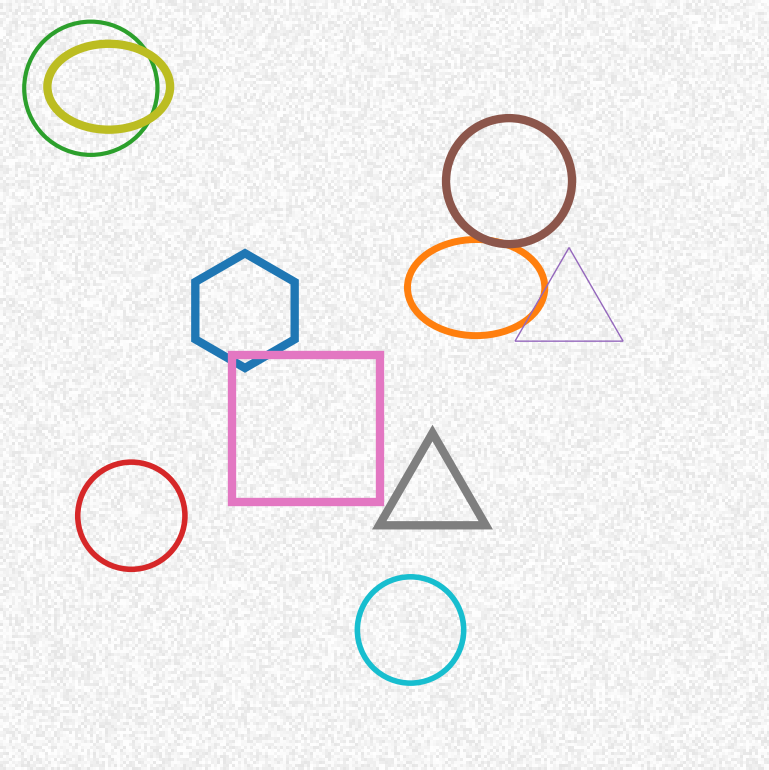[{"shape": "hexagon", "thickness": 3, "radius": 0.37, "center": [0.318, 0.597]}, {"shape": "oval", "thickness": 2.5, "radius": 0.45, "center": [0.618, 0.627]}, {"shape": "circle", "thickness": 1.5, "radius": 0.43, "center": [0.118, 0.885]}, {"shape": "circle", "thickness": 2, "radius": 0.35, "center": [0.171, 0.33]}, {"shape": "triangle", "thickness": 0.5, "radius": 0.41, "center": [0.739, 0.597]}, {"shape": "circle", "thickness": 3, "radius": 0.41, "center": [0.661, 0.765]}, {"shape": "square", "thickness": 3, "radius": 0.48, "center": [0.397, 0.443]}, {"shape": "triangle", "thickness": 3, "radius": 0.4, "center": [0.562, 0.358]}, {"shape": "oval", "thickness": 3, "radius": 0.4, "center": [0.141, 0.887]}, {"shape": "circle", "thickness": 2, "radius": 0.35, "center": [0.533, 0.182]}]